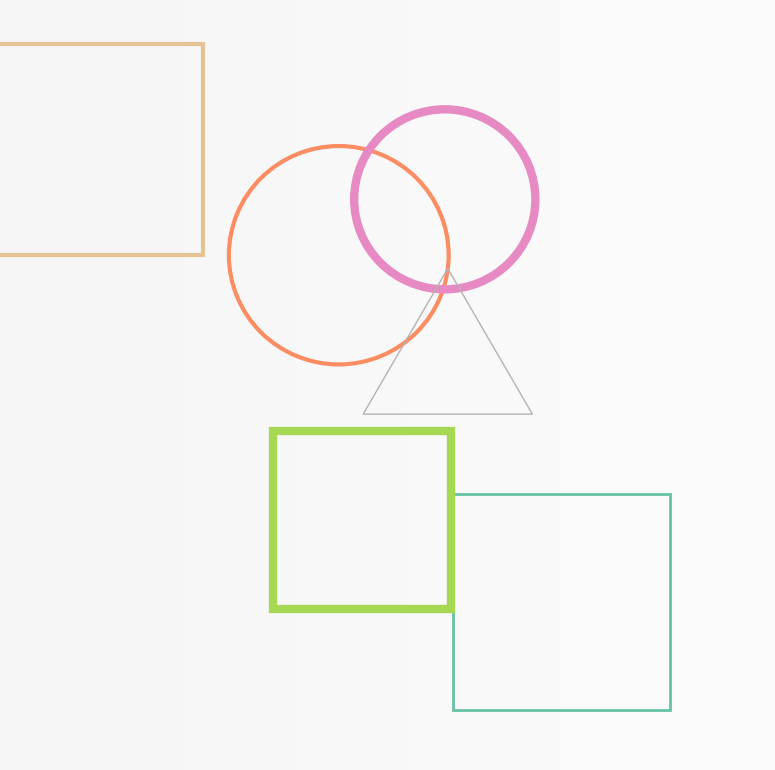[{"shape": "square", "thickness": 1, "radius": 0.7, "center": [0.725, 0.218]}, {"shape": "circle", "thickness": 1.5, "radius": 0.71, "center": [0.437, 0.669]}, {"shape": "circle", "thickness": 3, "radius": 0.58, "center": [0.574, 0.741]}, {"shape": "square", "thickness": 3, "radius": 0.58, "center": [0.467, 0.325]}, {"shape": "square", "thickness": 1.5, "radius": 0.68, "center": [0.125, 0.806]}, {"shape": "triangle", "thickness": 0.5, "radius": 0.63, "center": [0.578, 0.525]}]